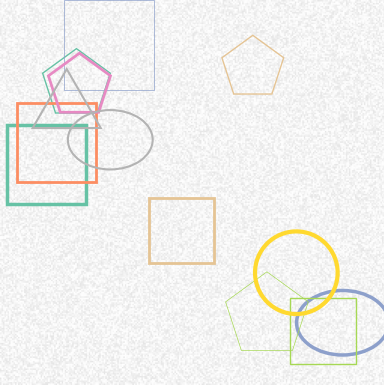[{"shape": "pentagon", "thickness": 1, "radius": 0.46, "center": [0.199, 0.781]}, {"shape": "square", "thickness": 2.5, "radius": 0.51, "center": [0.122, 0.573]}, {"shape": "square", "thickness": 2, "radius": 0.52, "center": [0.147, 0.63]}, {"shape": "square", "thickness": 0.5, "radius": 0.58, "center": [0.284, 0.883]}, {"shape": "oval", "thickness": 2.5, "radius": 0.6, "center": [0.89, 0.162]}, {"shape": "pentagon", "thickness": 2, "radius": 0.42, "center": [0.206, 0.777]}, {"shape": "pentagon", "thickness": 0.5, "radius": 0.56, "center": [0.693, 0.181]}, {"shape": "square", "thickness": 1, "radius": 0.43, "center": [0.839, 0.141]}, {"shape": "circle", "thickness": 3, "radius": 0.54, "center": [0.77, 0.292]}, {"shape": "square", "thickness": 2, "radius": 0.42, "center": [0.471, 0.401]}, {"shape": "pentagon", "thickness": 1, "radius": 0.42, "center": [0.657, 0.824]}, {"shape": "oval", "thickness": 1.5, "radius": 0.55, "center": [0.286, 0.637]}, {"shape": "triangle", "thickness": 1.5, "radius": 0.51, "center": [0.173, 0.718]}]